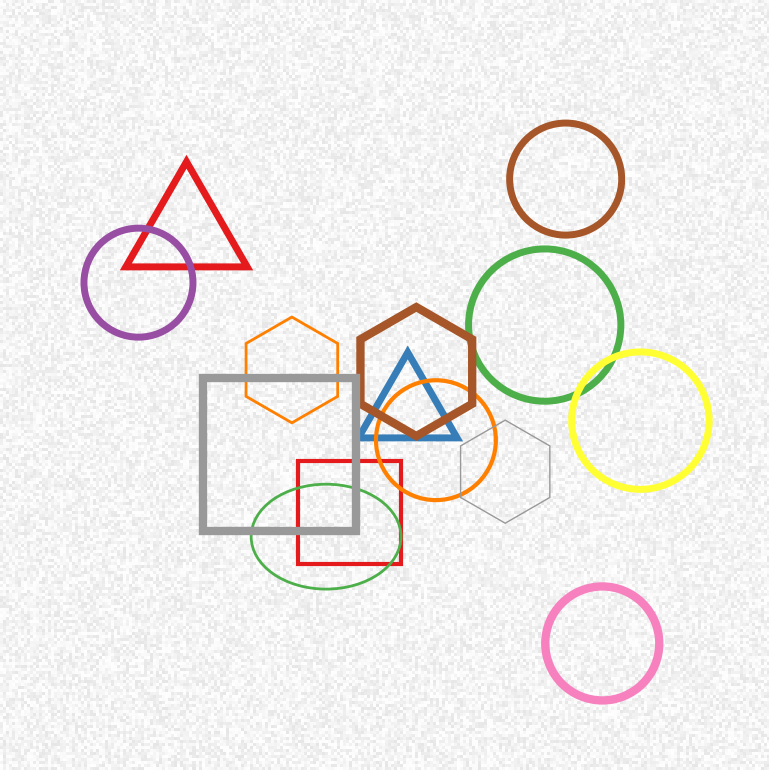[{"shape": "square", "thickness": 1.5, "radius": 0.34, "center": [0.454, 0.334]}, {"shape": "triangle", "thickness": 2.5, "radius": 0.46, "center": [0.242, 0.699]}, {"shape": "triangle", "thickness": 2.5, "radius": 0.37, "center": [0.53, 0.468]}, {"shape": "circle", "thickness": 2.5, "radius": 0.49, "center": [0.707, 0.578]}, {"shape": "oval", "thickness": 1, "radius": 0.49, "center": [0.423, 0.303]}, {"shape": "circle", "thickness": 2.5, "radius": 0.35, "center": [0.18, 0.633]}, {"shape": "circle", "thickness": 1.5, "radius": 0.39, "center": [0.566, 0.428]}, {"shape": "hexagon", "thickness": 1, "radius": 0.34, "center": [0.379, 0.52]}, {"shape": "circle", "thickness": 2.5, "radius": 0.45, "center": [0.832, 0.454]}, {"shape": "hexagon", "thickness": 3, "radius": 0.42, "center": [0.541, 0.517]}, {"shape": "circle", "thickness": 2.5, "radius": 0.36, "center": [0.735, 0.767]}, {"shape": "circle", "thickness": 3, "radius": 0.37, "center": [0.782, 0.164]}, {"shape": "hexagon", "thickness": 0.5, "radius": 0.33, "center": [0.656, 0.387]}, {"shape": "square", "thickness": 3, "radius": 0.5, "center": [0.363, 0.41]}]